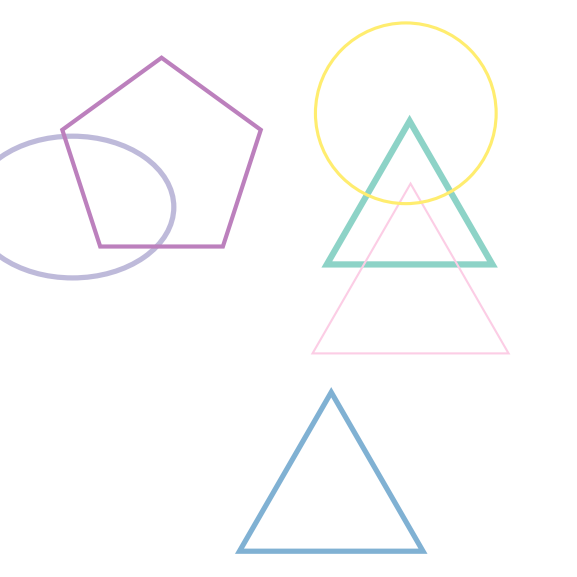[{"shape": "triangle", "thickness": 3, "radius": 0.83, "center": [0.709, 0.624]}, {"shape": "oval", "thickness": 2.5, "radius": 0.88, "center": [0.126, 0.641]}, {"shape": "triangle", "thickness": 2.5, "radius": 0.92, "center": [0.574, 0.136]}, {"shape": "triangle", "thickness": 1, "radius": 0.98, "center": [0.711, 0.485]}, {"shape": "pentagon", "thickness": 2, "radius": 0.9, "center": [0.28, 0.718]}, {"shape": "circle", "thickness": 1.5, "radius": 0.78, "center": [0.703, 0.803]}]